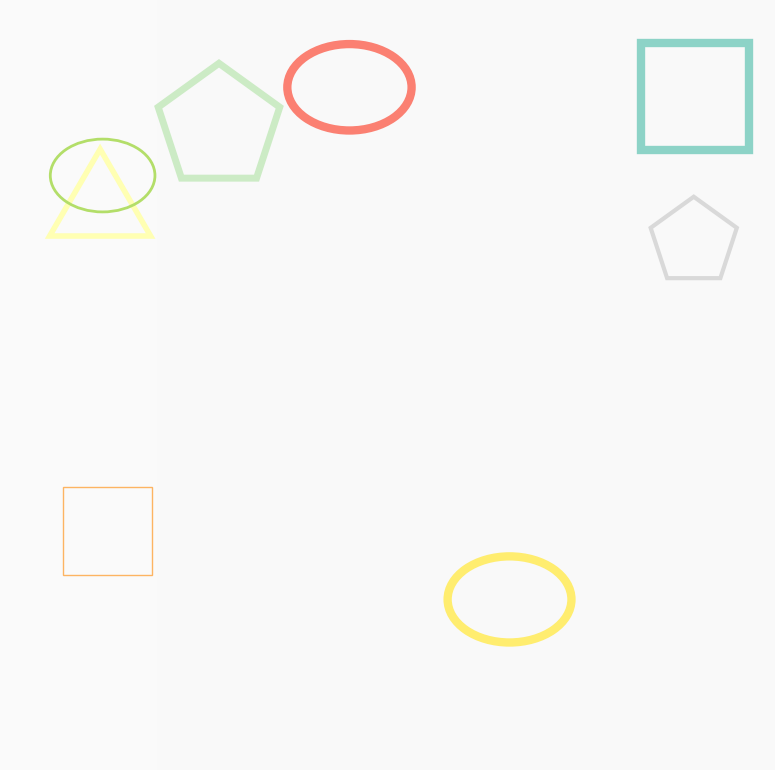[{"shape": "square", "thickness": 3, "radius": 0.35, "center": [0.897, 0.875]}, {"shape": "triangle", "thickness": 2, "radius": 0.38, "center": [0.129, 0.731]}, {"shape": "oval", "thickness": 3, "radius": 0.4, "center": [0.451, 0.887]}, {"shape": "square", "thickness": 0.5, "radius": 0.29, "center": [0.138, 0.31]}, {"shape": "oval", "thickness": 1, "radius": 0.34, "center": [0.132, 0.772]}, {"shape": "pentagon", "thickness": 1.5, "radius": 0.29, "center": [0.895, 0.686]}, {"shape": "pentagon", "thickness": 2.5, "radius": 0.41, "center": [0.283, 0.835]}, {"shape": "oval", "thickness": 3, "radius": 0.4, "center": [0.657, 0.222]}]